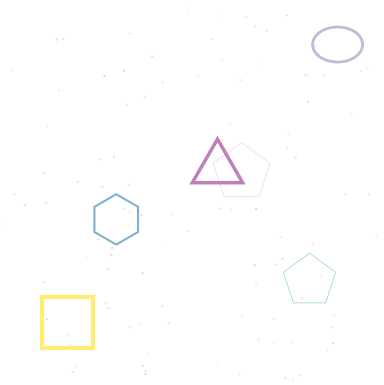[{"shape": "pentagon", "thickness": 0.5, "radius": 0.36, "center": [0.804, 0.271]}, {"shape": "oval", "thickness": 2, "radius": 0.33, "center": [0.877, 0.884]}, {"shape": "hexagon", "thickness": 1.5, "radius": 0.33, "center": [0.302, 0.43]}, {"shape": "pentagon", "thickness": 0.5, "radius": 0.39, "center": [0.627, 0.552]}, {"shape": "triangle", "thickness": 2.5, "radius": 0.38, "center": [0.565, 0.563]}, {"shape": "square", "thickness": 3, "radius": 0.33, "center": [0.176, 0.162]}]